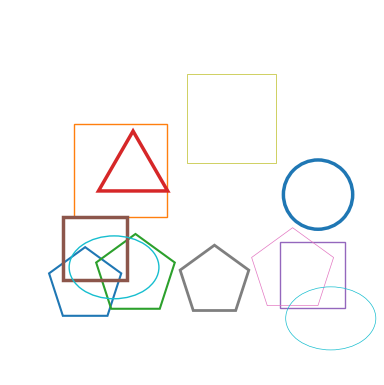[{"shape": "pentagon", "thickness": 1.5, "radius": 0.49, "center": [0.221, 0.259]}, {"shape": "circle", "thickness": 2.5, "radius": 0.45, "center": [0.826, 0.495]}, {"shape": "square", "thickness": 1, "radius": 0.6, "center": [0.313, 0.557]}, {"shape": "pentagon", "thickness": 1.5, "radius": 0.54, "center": [0.352, 0.285]}, {"shape": "triangle", "thickness": 2.5, "radius": 0.52, "center": [0.346, 0.556]}, {"shape": "square", "thickness": 1, "radius": 0.43, "center": [0.812, 0.286]}, {"shape": "square", "thickness": 2.5, "radius": 0.41, "center": [0.247, 0.355]}, {"shape": "pentagon", "thickness": 0.5, "radius": 0.56, "center": [0.76, 0.297]}, {"shape": "pentagon", "thickness": 2, "radius": 0.47, "center": [0.557, 0.269]}, {"shape": "square", "thickness": 0.5, "radius": 0.58, "center": [0.6, 0.691]}, {"shape": "oval", "thickness": 1, "radius": 0.58, "center": [0.296, 0.306]}, {"shape": "oval", "thickness": 0.5, "radius": 0.59, "center": [0.859, 0.173]}]